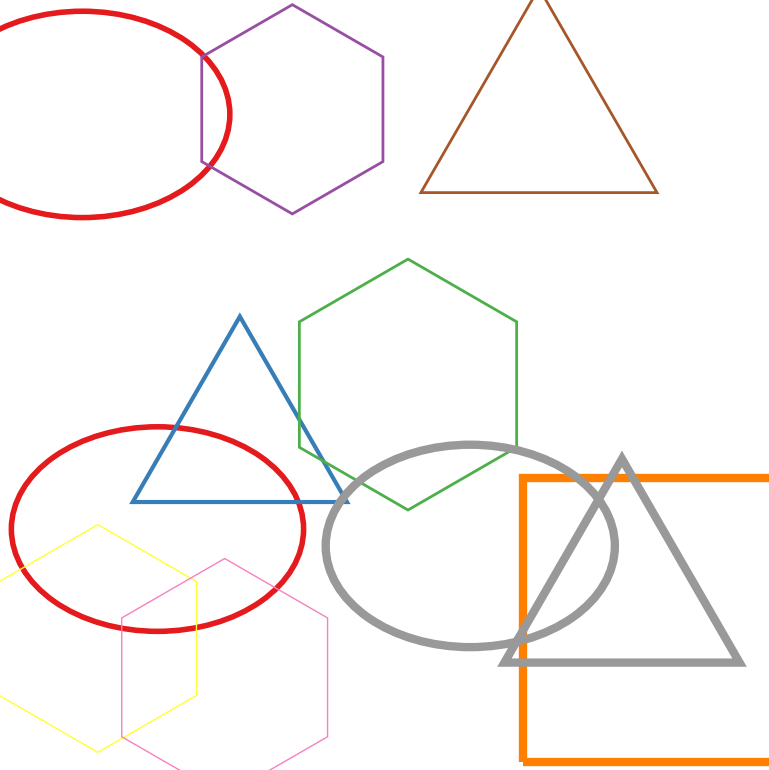[{"shape": "oval", "thickness": 2, "radius": 0.95, "center": [0.205, 0.313]}, {"shape": "oval", "thickness": 2, "radius": 0.96, "center": [0.107, 0.851]}, {"shape": "triangle", "thickness": 1.5, "radius": 0.8, "center": [0.312, 0.428]}, {"shape": "hexagon", "thickness": 1, "radius": 0.81, "center": [0.53, 0.501]}, {"shape": "hexagon", "thickness": 1, "radius": 0.68, "center": [0.38, 0.858]}, {"shape": "square", "thickness": 3, "radius": 0.92, "center": [0.864, 0.194]}, {"shape": "hexagon", "thickness": 0.5, "radius": 0.74, "center": [0.127, 0.171]}, {"shape": "triangle", "thickness": 1, "radius": 0.89, "center": [0.7, 0.838]}, {"shape": "hexagon", "thickness": 0.5, "radius": 0.77, "center": [0.292, 0.12]}, {"shape": "oval", "thickness": 3, "radius": 0.94, "center": [0.611, 0.291]}, {"shape": "triangle", "thickness": 3, "radius": 0.88, "center": [0.808, 0.228]}]